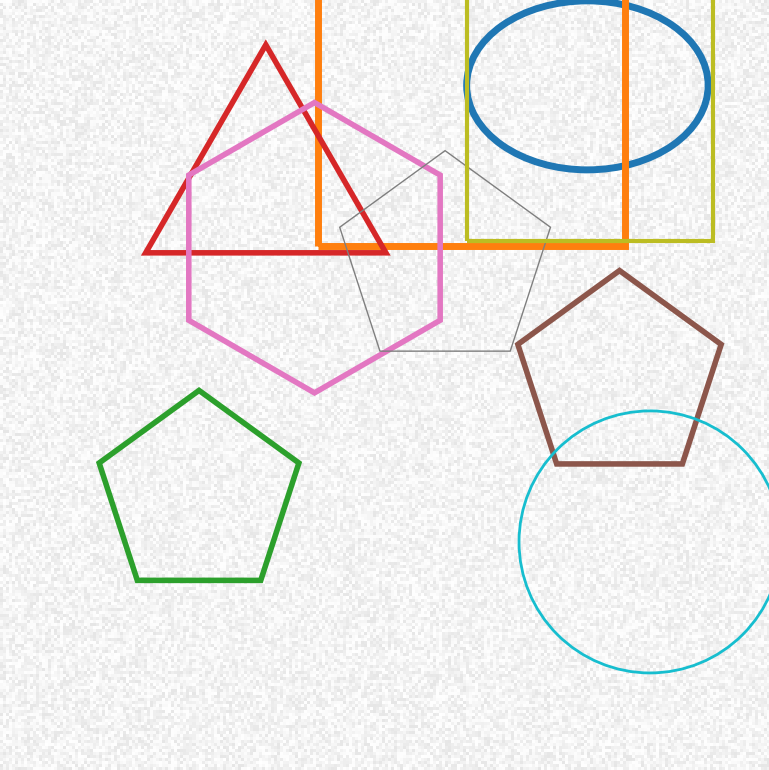[{"shape": "oval", "thickness": 2.5, "radius": 0.78, "center": [0.763, 0.889]}, {"shape": "square", "thickness": 2.5, "radius": 1.0, "center": [0.613, 0.88]}, {"shape": "pentagon", "thickness": 2, "radius": 0.68, "center": [0.258, 0.357]}, {"shape": "triangle", "thickness": 2, "radius": 0.9, "center": [0.345, 0.762]}, {"shape": "pentagon", "thickness": 2, "radius": 0.69, "center": [0.805, 0.51]}, {"shape": "hexagon", "thickness": 2, "radius": 0.94, "center": [0.408, 0.678]}, {"shape": "pentagon", "thickness": 0.5, "radius": 0.72, "center": [0.578, 0.66]}, {"shape": "square", "thickness": 1.5, "radius": 0.8, "center": [0.766, 0.848]}, {"shape": "circle", "thickness": 1, "radius": 0.85, "center": [0.844, 0.296]}]